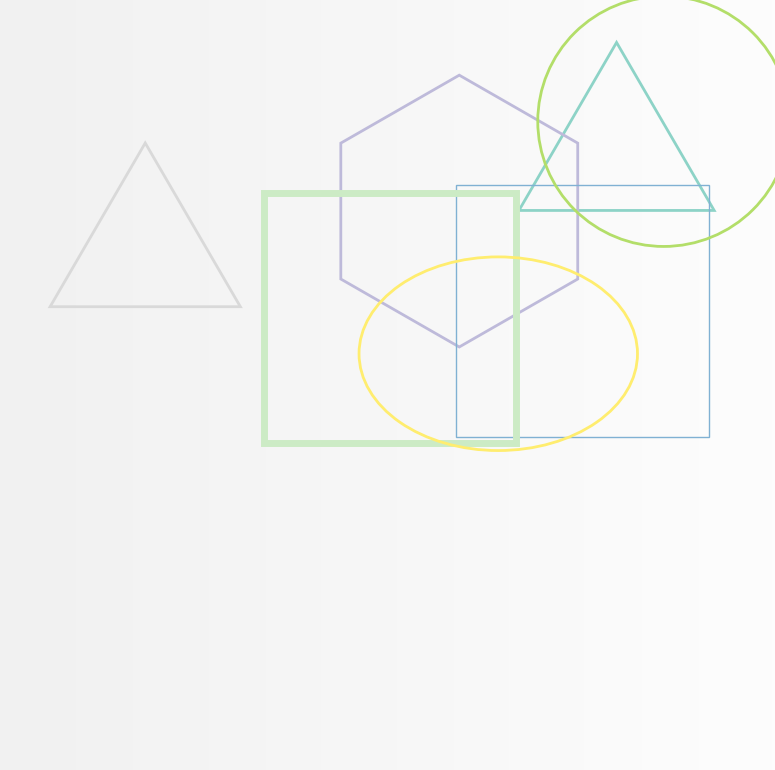[{"shape": "triangle", "thickness": 1, "radius": 0.73, "center": [0.796, 0.799]}, {"shape": "hexagon", "thickness": 1, "radius": 0.88, "center": [0.593, 0.726]}, {"shape": "square", "thickness": 0.5, "radius": 0.82, "center": [0.752, 0.596]}, {"shape": "circle", "thickness": 1, "radius": 0.81, "center": [0.856, 0.842]}, {"shape": "triangle", "thickness": 1, "radius": 0.71, "center": [0.187, 0.673]}, {"shape": "square", "thickness": 2.5, "radius": 0.81, "center": [0.503, 0.587]}, {"shape": "oval", "thickness": 1, "radius": 0.9, "center": [0.643, 0.541]}]